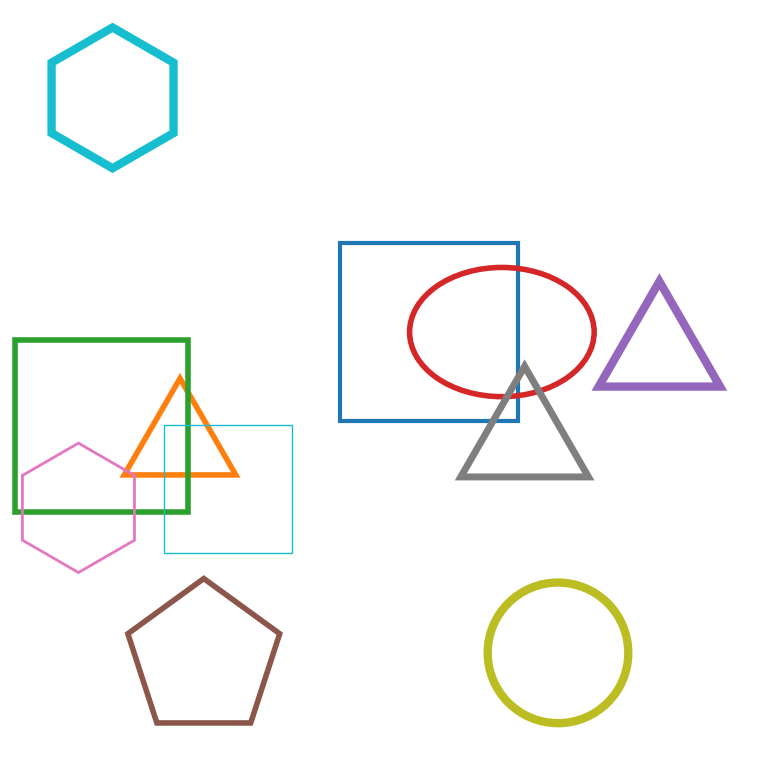[{"shape": "square", "thickness": 1.5, "radius": 0.58, "center": [0.557, 0.569]}, {"shape": "triangle", "thickness": 2, "radius": 0.42, "center": [0.234, 0.425]}, {"shape": "square", "thickness": 2, "radius": 0.56, "center": [0.132, 0.447]}, {"shape": "oval", "thickness": 2, "radius": 0.6, "center": [0.652, 0.569]}, {"shape": "triangle", "thickness": 3, "radius": 0.46, "center": [0.856, 0.543]}, {"shape": "pentagon", "thickness": 2, "radius": 0.52, "center": [0.265, 0.145]}, {"shape": "hexagon", "thickness": 1, "radius": 0.42, "center": [0.102, 0.34]}, {"shape": "triangle", "thickness": 2.5, "radius": 0.48, "center": [0.681, 0.428]}, {"shape": "circle", "thickness": 3, "radius": 0.46, "center": [0.725, 0.152]}, {"shape": "hexagon", "thickness": 3, "radius": 0.46, "center": [0.146, 0.873]}, {"shape": "square", "thickness": 0.5, "radius": 0.42, "center": [0.296, 0.365]}]